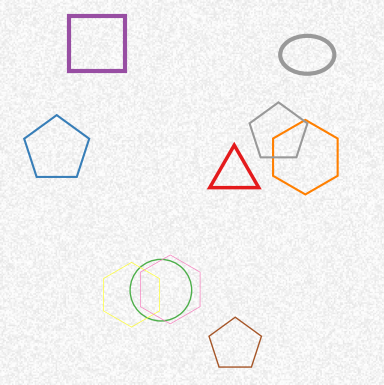[{"shape": "triangle", "thickness": 2.5, "radius": 0.37, "center": [0.608, 0.549]}, {"shape": "pentagon", "thickness": 1.5, "radius": 0.44, "center": [0.147, 0.612]}, {"shape": "circle", "thickness": 1, "radius": 0.4, "center": [0.418, 0.246]}, {"shape": "square", "thickness": 3, "radius": 0.36, "center": [0.252, 0.887]}, {"shape": "hexagon", "thickness": 1.5, "radius": 0.48, "center": [0.793, 0.592]}, {"shape": "hexagon", "thickness": 0.5, "radius": 0.42, "center": [0.342, 0.234]}, {"shape": "pentagon", "thickness": 1, "radius": 0.36, "center": [0.611, 0.105]}, {"shape": "hexagon", "thickness": 0.5, "radius": 0.45, "center": [0.442, 0.248]}, {"shape": "pentagon", "thickness": 1.5, "radius": 0.39, "center": [0.723, 0.655]}, {"shape": "oval", "thickness": 3, "radius": 0.35, "center": [0.798, 0.858]}]